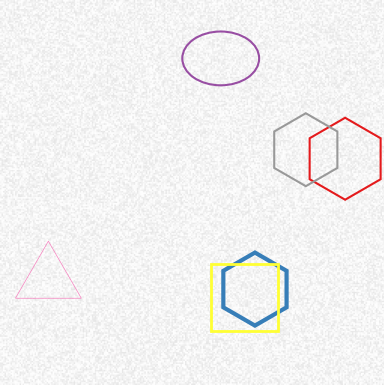[{"shape": "hexagon", "thickness": 1.5, "radius": 0.53, "center": [0.896, 0.588]}, {"shape": "hexagon", "thickness": 3, "radius": 0.47, "center": [0.662, 0.249]}, {"shape": "oval", "thickness": 1.5, "radius": 0.5, "center": [0.573, 0.848]}, {"shape": "square", "thickness": 2, "radius": 0.44, "center": [0.634, 0.227]}, {"shape": "triangle", "thickness": 0.5, "radius": 0.49, "center": [0.126, 0.275]}, {"shape": "hexagon", "thickness": 1.5, "radius": 0.47, "center": [0.794, 0.611]}]